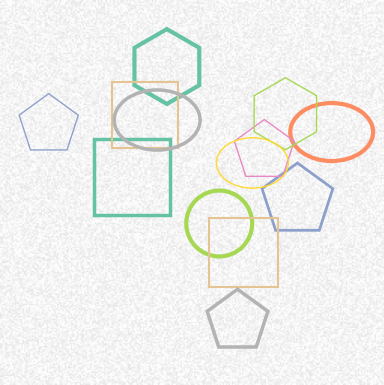[{"shape": "hexagon", "thickness": 3, "radius": 0.49, "center": [0.433, 0.827]}, {"shape": "square", "thickness": 2.5, "radius": 0.49, "center": [0.343, 0.54]}, {"shape": "oval", "thickness": 3, "radius": 0.54, "center": [0.861, 0.657]}, {"shape": "pentagon", "thickness": 2, "radius": 0.48, "center": [0.773, 0.48]}, {"shape": "pentagon", "thickness": 1, "radius": 0.4, "center": [0.127, 0.676]}, {"shape": "pentagon", "thickness": 1, "radius": 0.41, "center": [0.687, 0.608]}, {"shape": "hexagon", "thickness": 1, "radius": 0.47, "center": [0.741, 0.705]}, {"shape": "circle", "thickness": 3, "radius": 0.43, "center": [0.569, 0.419]}, {"shape": "oval", "thickness": 1, "radius": 0.47, "center": [0.655, 0.577]}, {"shape": "square", "thickness": 1.5, "radius": 0.45, "center": [0.631, 0.344]}, {"shape": "square", "thickness": 1.5, "radius": 0.43, "center": [0.377, 0.701]}, {"shape": "pentagon", "thickness": 2.5, "radius": 0.41, "center": [0.617, 0.166]}, {"shape": "oval", "thickness": 2.5, "radius": 0.56, "center": [0.408, 0.688]}]